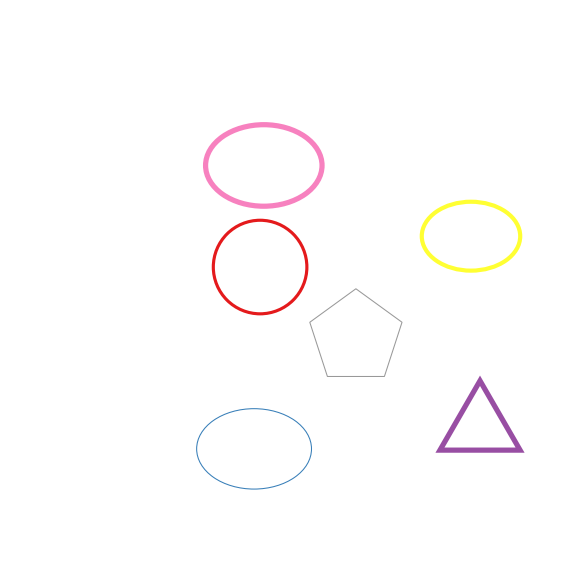[{"shape": "circle", "thickness": 1.5, "radius": 0.41, "center": [0.45, 0.537]}, {"shape": "oval", "thickness": 0.5, "radius": 0.5, "center": [0.44, 0.222]}, {"shape": "triangle", "thickness": 2.5, "radius": 0.4, "center": [0.831, 0.26]}, {"shape": "oval", "thickness": 2, "radius": 0.43, "center": [0.816, 0.59]}, {"shape": "oval", "thickness": 2.5, "radius": 0.5, "center": [0.457, 0.713]}, {"shape": "pentagon", "thickness": 0.5, "radius": 0.42, "center": [0.616, 0.415]}]